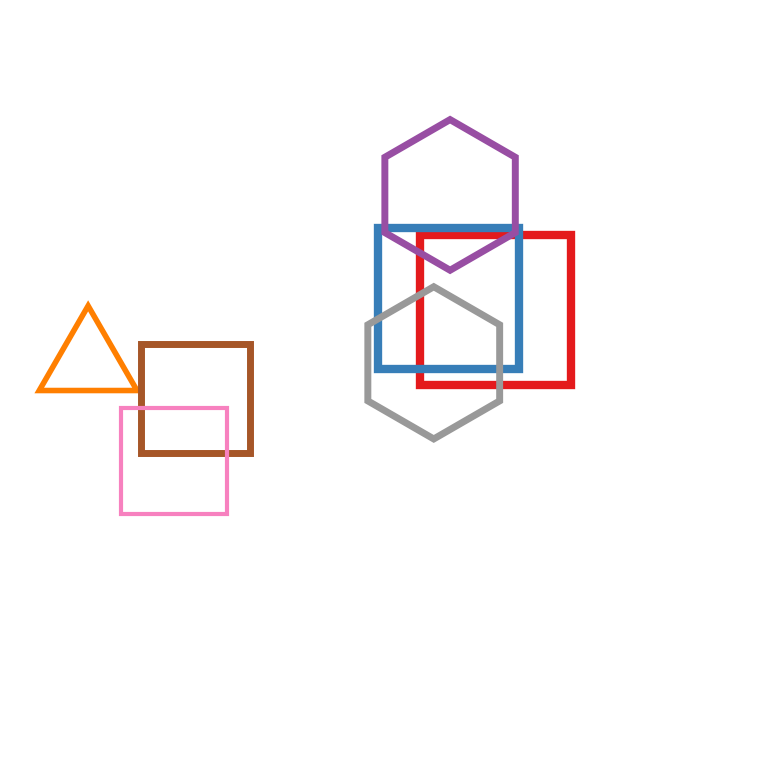[{"shape": "square", "thickness": 3, "radius": 0.49, "center": [0.643, 0.598]}, {"shape": "square", "thickness": 3, "radius": 0.46, "center": [0.582, 0.612]}, {"shape": "hexagon", "thickness": 2.5, "radius": 0.49, "center": [0.585, 0.747]}, {"shape": "triangle", "thickness": 2, "radius": 0.37, "center": [0.114, 0.529]}, {"shape": "square", "thickness": 2.5, "radius": 0.35, "center": [0.254, 0.482]}, {"shape": "square", "thickness": 1.5, "radius": 0.34, "center": [0.226, 0.401]}, {"shape": "hexagon", "thickness": 2.5, "radius": 0.49, "center": [0.563, 0.529]}]